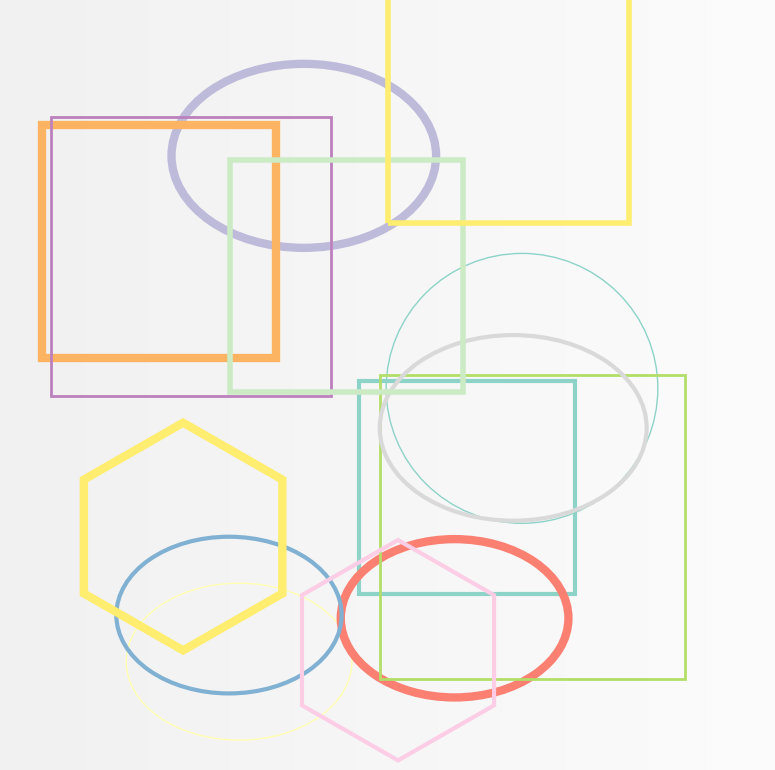[{"shape": "square", "thickness": 1.5, "radius": 0.69, "center": [0.603, 0.367]}, {"shape": "circle", "thickness": 0.5, "radius": 0.88, "center": [0.674, 0.496]}, {"shape": "oval", "thickness": 0.5, "radius": 0.73, "center": [0.308, 0.141]}, {"shape": "oval", "thickness": 3, "radius": 0.85, "center": [0.392, 0.798]}, {"shape": "oval", "thickness": 3, "radius": 0.73, "center": [0.587, 0.197]}, {"shape": "oval", "thickness": 1.5, "radius": 0.73, "center": [0.295, 0.201]}, {"shape": "square", "thickness": 3, "radius": 0.76, "center": [0.205, 0.687]}, {"shape": "square", "thickness": 1, "radius": 0.99, "center": [0.687, 0.315]}, {"shape": "hexagon", "thickness": 1.5, "radius": 0.72, "center": [0.514, 0.156]}, {"shape": "oval", "thickness": 1.5, "radius": 0.86, "center": [0.662, 0.444]}, {"shape": "square", "thickness": 1, "radius": 0.9, "center": [0.246, 0.667]}, {"shape": "square", "thickness": 2, "radius": 0.75, "center": [0.447, 0.642]}, {"shape": "hexagon", "thickness": 3, "radius": 0.74, "center": [0.236, 0.303]}, {"shape": "square", "thickness": 2, "radius": 0.78, "center": [0.656, 0.866]}]